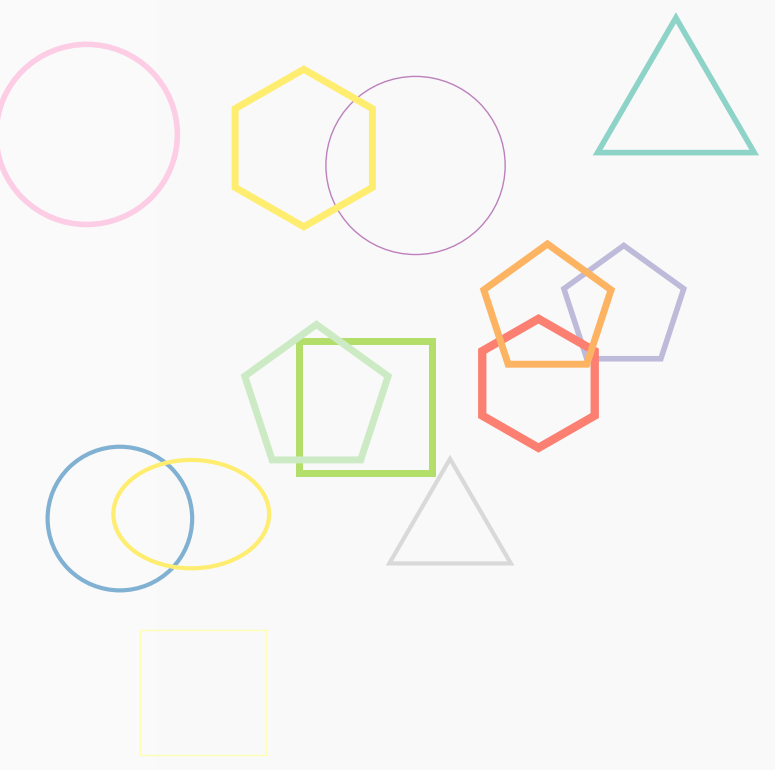[{"shape": "triangle", "thickness": 2, "radius": 0.58, "center": [0.872, 0.86]}, {"shape": "square", "thickness": 0.5, "radius": 0.41, "center": [0.262, 0.1]}, {"shape": "pentagon", "thickness": 2, "radius": 0.41, "center": [0.805, 0.6]}, {"shape": "hexagon", "thickness": 3, "radius": 0.42, "center": [0.695, 0.502]}, {"shape": "circle", "thickness": 1.5, "radius": 0.47, "center": [0.155, 0.327]}, {"shape": "pentagon", "thickness": 2.5, "radius": 0.43, "center": [0.706, 0.597]}, {"shape": "square", "thickness": 2.5, "radius": 0.43, "center": [0.472, 0.471]}, {"shape": "circle", "thickness": 2, "radius": 0.58, "center": [0.112, 0.825]}, {"shape": "triangle", "thickness": 1.5, "radius": 0.45, "center": [0.581, 0.314]}, {"shape": "circle", "thickness": 0.5, "radius": 0.58, "center": [0.536, 0.785]}, {"shape": "pentagon", "thickness": 2.5, "radius": 0.49, "center": [0.408, 0.481]}, {"shape": "hexagon", "thickness": 2.5, "radius": 0.51, "center": [0.392, 0.808]}, {"shape": "oval", "thickness": 1.5, "radius": 0.5, "center": [0.247, 0.332]}]